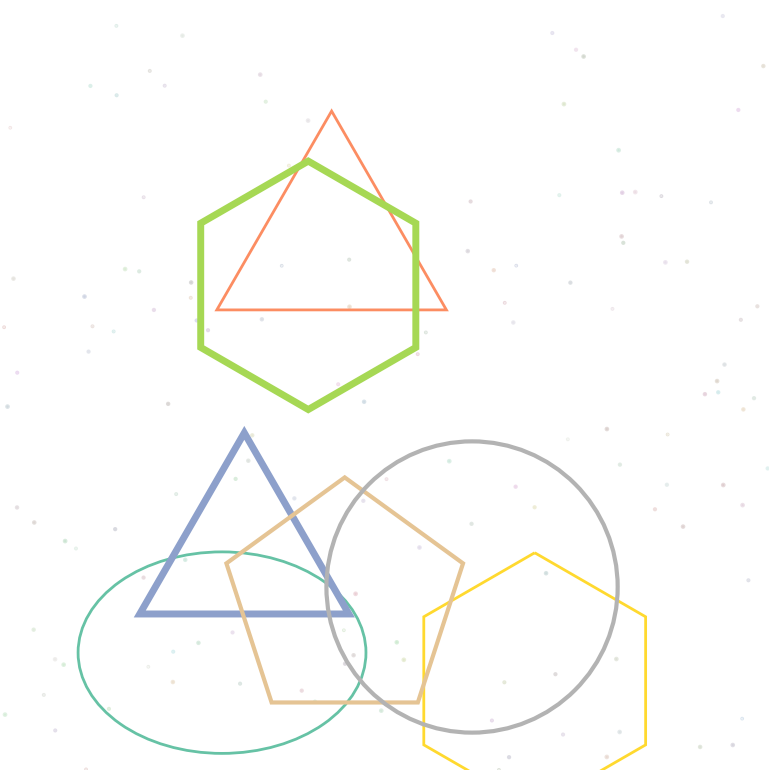[{"shape": "oval", "thickness": 1, "radius": 0.93, "center": [0.288, 0.152]}, {"shape": "triangle", "thickness": 1, "radius": 0.86, "center": [0.431, 0.684]}, {"shape": "triangle", "thickness": 2.5, "radius": 0.78, "center": [0.317, 0.281]}, {"shape": "hexagon", "thickness": 2.5, "radius": 0.81, "center": [0.4, 0.629]}, {"shape": "hexagon", "thickness": 1, "radius": 0.83, "center": [0.694, 0.116]}, {"shape": "pentagon", "thickness": 1.5, "radius": 0.81, "center": [0.448, 0.218]}, {"shape": "circle", "thickness": 1.5, "radius": 0.95, "center": [0.613, 0.238]}]